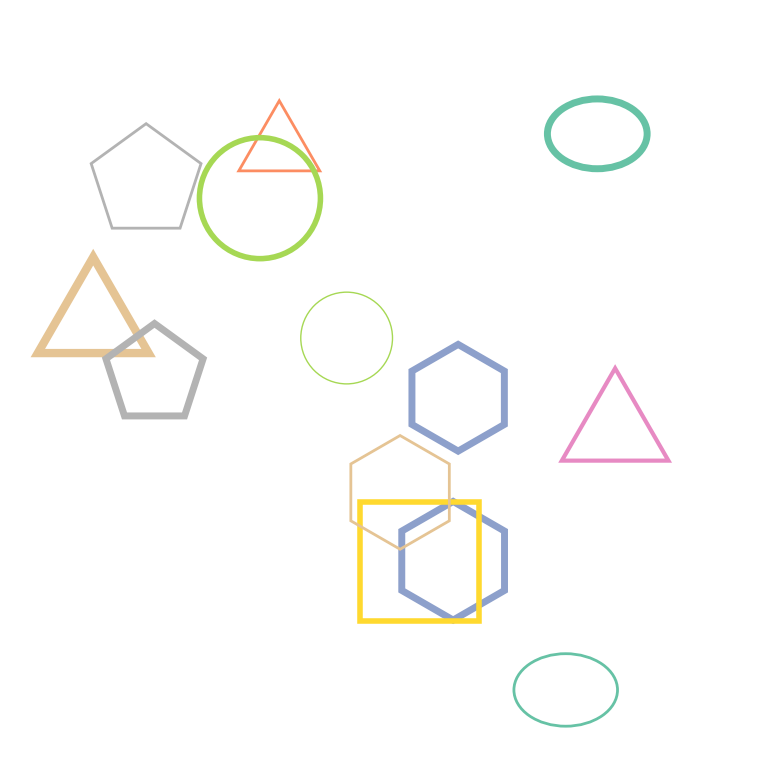[{"shape": "oval", "thickness": 1, "radius": 0.34, "center": [0.735, 0.104]}, {"shape": "oval", "thickness": 2.5, "radius": 0.32, "center": [0.776, 0.826]}, {"shape": "triangle", "thickness": 1, "radius": 0.3, "center": [0.363, 0.808]}, {"shape": "hexagon", "thickness": 2.5, "radius": 0.35, "center": [0.595, 0.483]}, {"shape": "hexagon", "thickness": 2.5, "radius": 0.39, "center": [0.589, 0.272]}, {"shape": "triangle", "thickness": 1.5, "radius": 0.4, "center": [0.799, 0.442]}, {"shape": "circle", "thickness": 2, "radius": 0.39, "center": [0.338, 0.743]}, {"shape": "circle", "thickness": 0.5, "radius": 0.3, "center": [0.45, 0.561]}, {"shape": "square", "thickness": 2, "radius": 0.39, "center": [0.545, 0.271]}, {"shape": "hexagon", "thickness": 1, "radius": 0.37, "center": [0.52, 0.361]}, {"shape": "triangle", "thickness": 3, "radius": 0.42, "center": [0.121, 0.583]}, {"shape": "pentagon", "thickness": 1, "radius": 0.38, "center": [0.19, 0.764]}, {"shape": "pentagon", "thickness": 2.5, "radius": 0.33, "center": [0.201, 0.514]}]